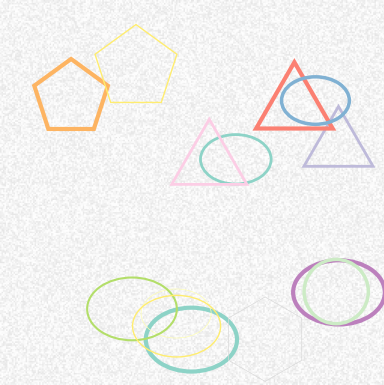[{"shape": "oval", "thickness": 3, "radius": 0.59, "center": [0.497, 0.118]}, {"shape": "oval", "thickness": 2, "radius": 0.46, "center": [0.613, 0.586]}, {"shape": "oval", "thickness": 0.5, "radius": 0.45, "center": [0.457, 0.186]}, {"shape": "triangle", "thickness": 2, "radius": 0.52, "center": [0.879, 0.62]}, {"shape": "triangle", "thickness": 3, "radius": 0.57, "center": [0.765, 0.724]}, {"shape": "oval", "thickness": 2.5, "radius": 0.44, "center": [0.819, 0.739]}, {"shape": "pentagon", "thickness": 3, "radius": 0.5, "center": [0.185, 0.746]}, {"shape": "oval", "thickness": 1.5, "radius": 0.58, "center": [0.343, 0.198]}, {"shape": "triangle", "thickness": 2, "radius": 0.56, "center": [0.544, 0.577]}, {"shape": "hexagon", "thickness": 0.5, "radius": 0.55, "center": [0.689, 0.119]}, {"shape": "oval", "thickness": 3, "radius": 0.6, "center": [0.88, 0.241]}, {"shape": "circle", "thickness": 2.5, "radius": 0.42, "center": [0.873, 0.243]}, {"shape": "oval", "thickness": 1, "radius": 0.57, "center": [0.459, 0.153]}, {"shape": "pentagon", "thickness": 1, "radius": 0.56, "center": [0.353, 0.824]}]